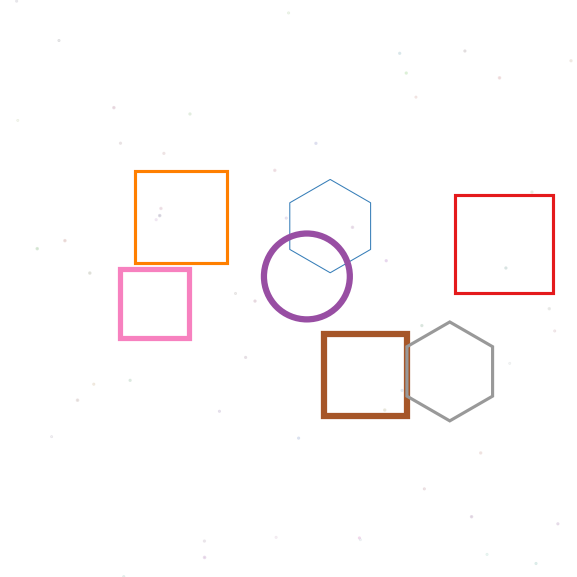[{"shape": "square", "thickness": 1.5, "radius": 0.43, "center": [0.873, 0.576]}, {"shape": "hexagon", "thickness": 0.5, "radius": 0.4, "center": [0.572, 0.608]}, {"shape": "circle", "thickness": 3, "radius": 0.37, "center": [0.531, 0.52]}, {"shape": "square", "thickness": 1.5, "radius": 0.4, "center": [0.313, 0.624]}, {"shape": "square", "thickness": 3, "radius": 0.36, "center": [0.632, 0.35]}, {"shape": "square", "thickness": 2.5, "radius": 0.3, "center": [0.268, 0.474]}, {"shape": "hexagon", "thickness": 1.5, "radius": 0.43, "center": [0.779, 0.356]}]